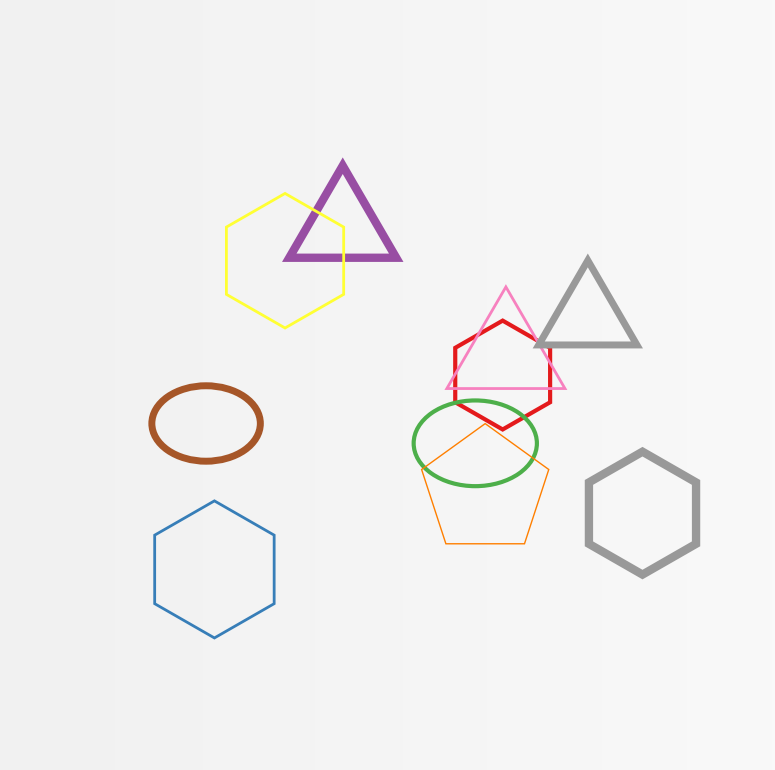[{"shape": "hexagon", "thickness": 1.5, "radius": 0.35, "center": [0.649, 0.513]}, {"shape": "hexagon", "thickness": 1, "radius": 0.45, "center": [0.277, 0.261]}, {"shape": "oval", "thickness": 1.5, "radius": 0.4, "center": [0.613, 0.424]}, {"shape": "triangle", "thickness": 3, "radius": 0.4, "center": [0.442, 0.705]}, {"shape": "pentagon", "thickness": 0.5, "radius": 0.43, "center": [0.626, 0.364]}, {"shape": "hexagon", "thickness": 1, "radius": 0.44, "center": [0.368, 0.661]}, {"shape": "oval", "thickness": 2.5, "radius": 0.35, "center": [0.266, 0.45]}, {"shape": "triangle", "thickness": 1, "radius": 0.44, "center": [0.653, 0.539]}, {"shape": "triangle", "thickness": 2.5, "radius": 0.37, "center": [0.758, 0.589]}, {"shape": "hexagon", "thickness": 3, "radius": 0.4, "center": [0.829, 0.334]}]